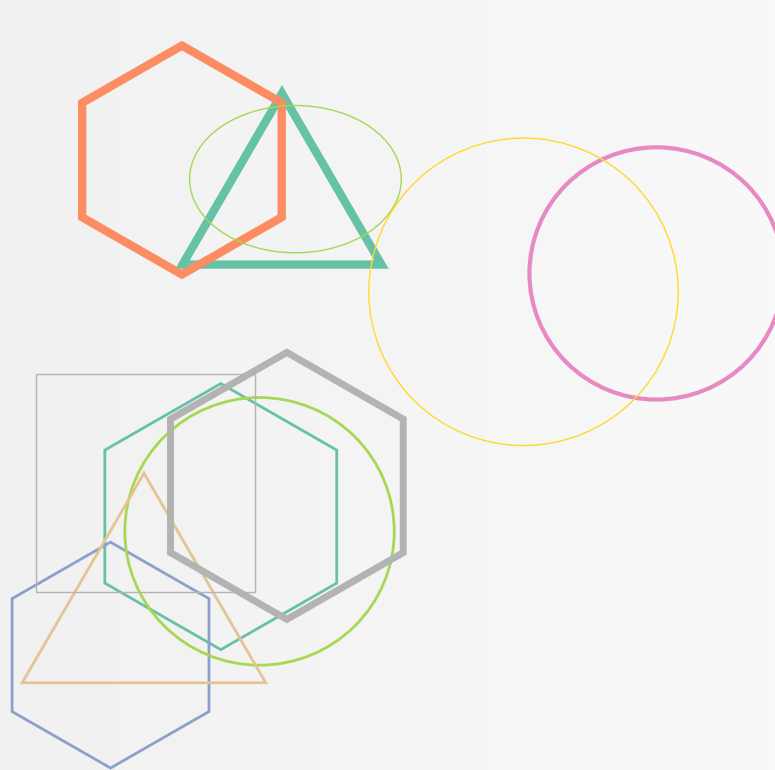[{"shape": "triangle", "thickness": 3, "radius": 0.74, "center": [0.364, 0.73]}, {"shape": "hexagon", "thickness": 1, "radius": 0.86, "center": [0.285, 0.329]}, {"shape": "hexagon", "thickness": 3, "radius": 0.74, "center": [0.235, 0.792]}, {"shape": "hexagon", "thickness": 1, "radius": 0.73, "center": [0.143, 0.149]}, {"shape": "circle", "thickness": 1.5, "radius": 0.82, "center": [0.847, 0.645]}, {"shape": "circle", "thickness": 1, "radius": 0.87, "center": [0.335, 0.31]}, {"shape": "oval", "thickness": 0.5, "radius": 0.68, "center": [0.381, 0.767]}, {"shape": "circle", "thickness": 0.5, "radius": 1.0, "center": [0.676, 0.621]}, {"shape": "triangle", "thickness": 1, "radius": 0.91, "center": [0.186, 0.204]}, {"shape": "hexagon", "thickness": 2.5, "radius": 0.87, "center": [0.37, 0.369]}, {"shape": "square", "thickness": 0.5, "radius": 0.71, "center": [0.188, 0.373]}]